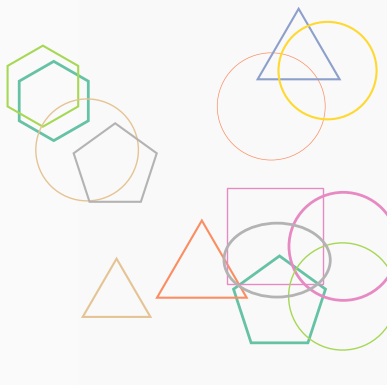[{"shape": "hexagon", "thickness": 2, "radius": 0.51, "center": [0.139, 0.738]}, {"shape": "pentagon", "thickness": 2, "radius": 0.62, "center": [0.721, 0.21]}, {"shape": "circle", "thickness": 0.5, "radius": 0.7, "center": [0.7, 0.724]}, {"shape": "triangle", "thickness": 1.5, "radius": 0.67, "center": [0.521, 0.294]}, {"shape": "triangle", "thickness": 1.5, "radius": 0.61, "center": [0.771, 0.855]}, {"shape": "circle", "thickness": 2, "radius": 0.7, "center": [0.886, 0.36]}, {"shape": "square", "thickness": 1, "radius": 0.62, "center": [0.71, 0.386]}, {"shape": "hexagon", "thickness": 1.5, "radius": 0.53, "center": [0.111, 0.776]}, {"shape": "circle", "thickness": 1, "radius": 0.7, "center": [0.884, 0.23]}, {"shape": "circle", "thickness": 1.5, "radius": 0.63, "center": [0.845, 0.817]}, {"shape": "triangle", "thickness": 1.5, "radius": 0.5, "center": [0.301, 0.227]}, {"shape": "circle", "thickness": 1, "radius": 0.66, "center": [0.225, 0.611]}, {"shape": "pentagon", "thickness": 1.5, "radius": 0.56, "center": [0.297, 0.567]}, {"shape": "oval", "thickness": 2, "radius": 0.69, "center": [0.715, 0.324]}]